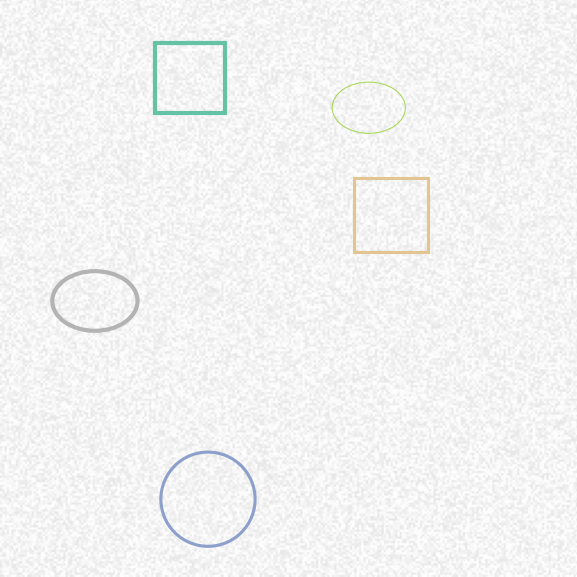[{"shape": "square", "thickness": 2, "radius": 0.3, "center": [0.328, 0.864]}, {"shape": "circle", "thickness": 1.5, "radius": 0.41, "center": [0.36, 0.135]}, {"shape": "oval", "thickness": 0.5, "radius": 0.32, "center": [0.639, 0.813]}, {"shape": "square", "thickness": 1.5, "radius": 0.32, "center": [0.677, 0.628]}, {"shape": "oval", "thickness": 2, "radius": 0.37, "center": [0.164, 0.478]}]